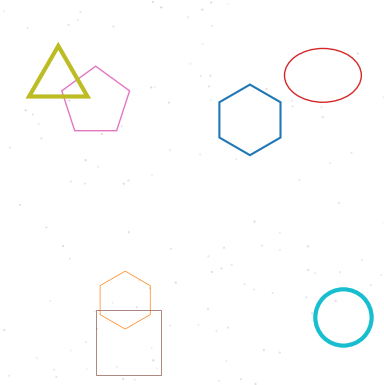[{"shape": "hexagon", "thickness": 1.5, "radius": 0.46, "center": [0.649, 0.689]}, {"shape": "hexagon", "thickness": 0.5, "radius": 0.38, "center": [0.325, 0.221]}, {"shape": "oval", "thickness": 1, "radius": 0.5, "center": [0.839, 0.804]}, {"shape": "square", "thickness": 0.5, "radius": 0.42, "center": [0.333, 0.111]}, {"shape": "pentagon", "thickness": 1, "radius": 0.46, "center": [0.248, 0.735]}, {"shape": "triangle", "thickness": 3, "radius": 0.44, "center": [0.151, 0.793]}, {"shape": "circle", "thickness": 3, "radius": 0.37, "center": [0.892, 0.175]}]